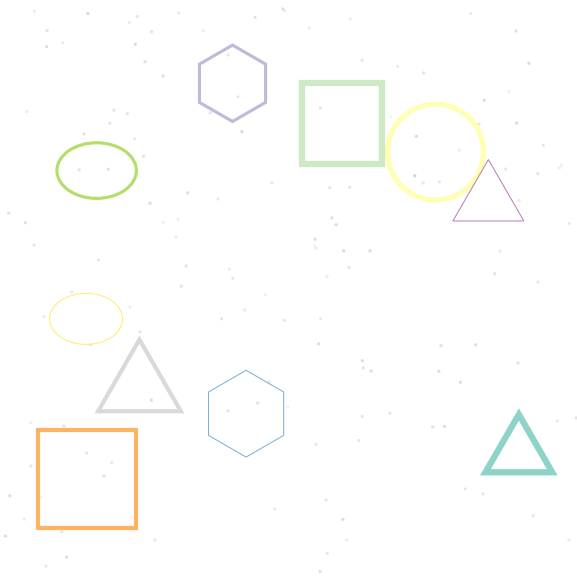[{"shape": "triangle", "thickness": 3, "radius": 0.33, "center": [0.898, 0.215]}, {"shape": "circle", "thickness": 2.5, "radius": 0.42, "center": [0.754, 0.736]}, {"shape": "hexagon", "thickness": 1.5, "radius": 0.33, "center": [0.403, 0.855]}, {"shape": "hexagon", "thickness": 0.5, "radius": 0.38, "center": [0.426, 0.283]}, {"shape": "square", "thickness": 2, "radius": 0.43, "center": [0.151, 0.169]}, {"shape": "oval", "thickness": 1.5, "radius": 0.34, "center": [0.167, 0.704]}, {"shape": "triangle", "thickness": 2, "radius": 0.41, "center": [0.241, 0.328]}, {"shape": "triangle", "thickness": 0.5, "radius": 0.35, "center": [0.846, 0.652]}, {"shape": "square", "thickness": 3, "radius": 0.35, "center": [0.592, 0.785]}, {"shape": "oval", "thickness": 0.5, "radius": 0.32, "center": [0.149, 0.447]}]